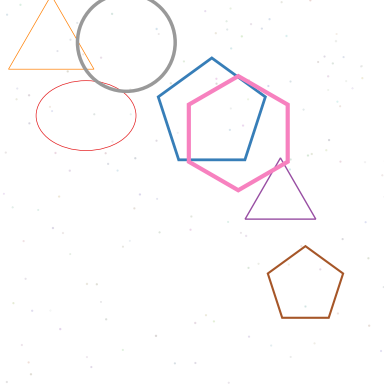[{"shape": "oval", "thickness": 0.5, "radius": 0.65, "center": [0.224, 0.7]}, {"shape": "pentagon", "thickness": 2, "radius": 0.73, "center": [0.55, 0.703]}, {"shape": "triangle", "thickness": 1, "radius": 0.53, "center": [0.728, 0.484]}, {"shape": "triangle", "thickness": 0.5, "radius": 0.64, "center": [0.133, 0.884]}, {"shape": "pentagon", "thickness": 1.5, "radius": 0.51, "center": [0.793, 0.258]}, {"shape": "hexagon", "thickness": 3, "radius": 0.74, "center": [0.619, 0.654]}, {"shape": "circle", "thickness": 2.5, "radius": 0.63, "center": [0.328, 0.89]}]